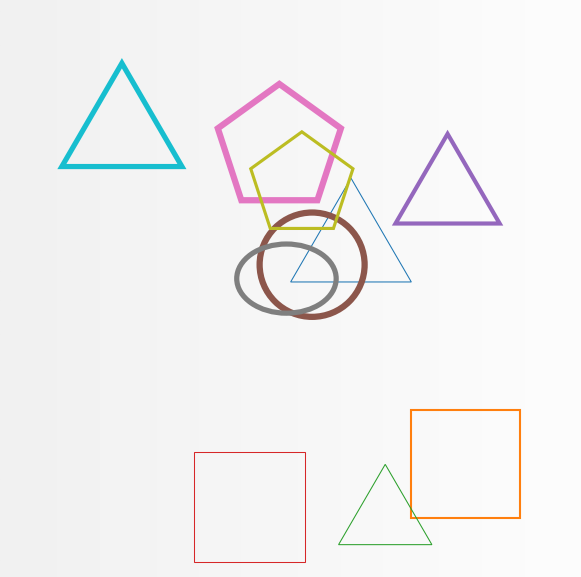[{"shape": "triangle", "thickness": 0.5, "radius": 0.6, "center": [0.604, 0.571]}, {"shape": "square", "thickness": 1, "radius": 0.47, "center": [0.801, 0.195]}, {"shape": "triangle", "thickness": 0.5, "radius": 0.46, "center": [0.663, 0.102]}, {"shape": "square", "thickness": 0.5, "radius": 0.48, "center": [0.429, 0.121]}, {"shape": "triangle", "thickness": 2, "radius": 0.52, "center": [0.77, 0.664]}, {"shape": "circle", "thickness": 3, "radius": 0.45, "center": [0.537, 0.541]}, {"shape": "pentagon", "thickness": 3, "radius": 0.56, "center": [0.481, 0.742]}, {"shape": "oval", "thickness": 2.5, "radius": 0.43, "center": [0.493, 0.517]}, {"shape": "pentagon", "thickness": 1.5, "radius": 0.46, "center": [0.519, 0.678]}, {"shape": "triangle", "thickness": 2.5, "radius": 0.6, "center": [0.21, 0.77]}]